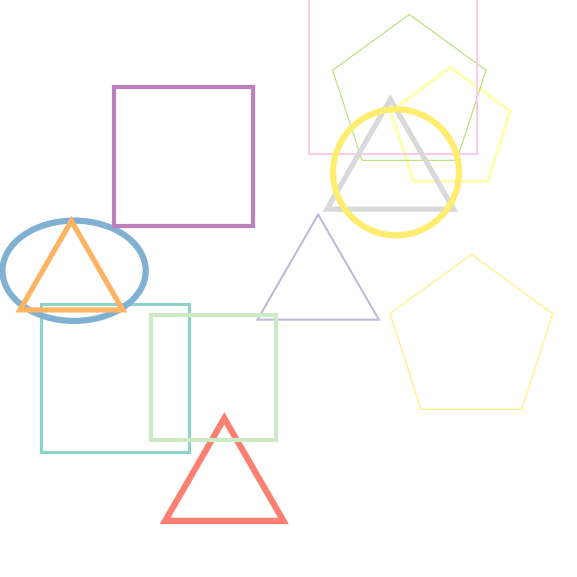[{"shape": "square", "thickness": 1.5, "radius": 0.64, "center": [0.199, 0.345]}, {"shape": "pentagon", "thickness": 1.5, "radius": 0.54, "center": [0.78, 0.773]}, {"shape": "triangle", "thickness": 1, "radius": 0.61, "center": [0.551, 0.506]}, {"shape": "triangle", "thickness": 3, "radius": 0.59, "center": [0.388, 0.156]}, {"shape": "oval", "thickness": 3, "radius": 0.62, "center": [0.128, 0.53]}, {"shape": "triangle", "thickness": 2.5, "radius": 0.51, "center": [0.124, 0.514]}, {"shape": "pentagon", "thickness": 0.5, "radius": 0.7, "center": [0.709, 0.834]}, {"shape": "square", "thickness": 1, "radius": 0.73, "center": [0.681, 0.878]}, {"shape": "triangle", "thickness": 2.5, "radius": 0.63, "center": [0.676, 0.7]}, {"shape": "square", "thickness": 2, "radius": 0.6, "center": [0.318, 0.729]}, {"shape": "square", "thickness": 2, "radius": 0.54, "center": [0.37, 0.346]}, {"shape": "circle", "thickness": 3, "radius": 0.55, "center": [0.686, 0.701]}, {"shape": "pentagon", "thickness": 0.5, "radius": 0.74, "center": [0.816, 0.41]}]